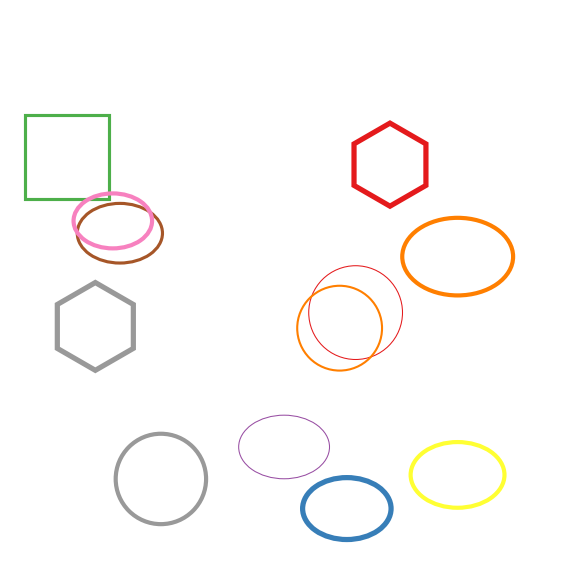[{"shape": "hexagon", "thickness": 2.5, "radius": 0.36, "center": [0.675, 0.714]}, {"shape": "circle", "thickness": 0.5, "radius": 0.41, "center": [0.616, 0.458]}, {"shape": "oval", "thickness": 2.5, "radius": 0.38, "center": [0.601, 0.118]}, {"shape": "square", "thickness": 1.5, "radius": 0.36, "center": [0.116, 0.727]}, {"shape": "oval", "thickness": 0.5, "radius": 0.39, "center": [0.492, 0.225]}, {"shape": "circle", "thickness": 1, "radius": 0.37, "center": [0.588, 0.431]}, {"shape": "oval", "thickness": 2, "radius": 0.48, "center": [0.793, 0.555]}, {"shape": "oval", "thickness": 2, "radius": 0.41, "center": [0.792, 0.177]}, {"shape": "oval", "thickness": 1.5, "radius": 0.37, "center": [0.208, 0.595]}, {"shape": "oval", "thickness": 2, "radius": 0.34, "center": [0.195, 0.617]}, {"shape": "hexagon", "thickness": 2.5, "radius": 0.38, "center": [0.165, 0.434]}, {"shape": "circle", "thickness": 2, "radius": 0.39, "center": [0.279, 0.17]}]